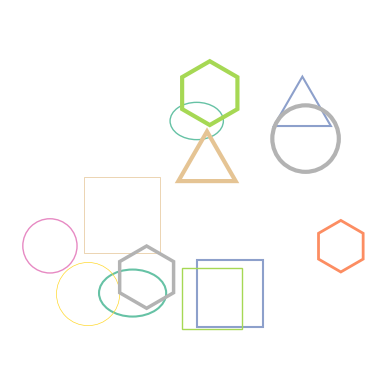[{"shape": "oval", "thickness": 1.5, "radius": 0.44, "center": [0.344, 0.239]}, {"shape": "oval", "thickness": 1, "radius": 0.35, "center": [0.511, 0.686]}, {"shape": "hexagon", "thickness": 2, "radius": 0.33, "center": [0.885, 0.361]}, {"shape": "square", "thickness": 1.5, "radius": 0.43, "center": [0.597, 0.238]}, {"shape": "triangle", "thickness": 1.5, "radius": 0.43, "center": [0.785, 0.715]}, {"shape": "circle", "thickness": 1, "radius": 0.35, "center": [0.13, 0.361]}, {"shape": "square", "thickness": 1, "radius": 0.39, "center": [0.55, 0.225]}, {"shape": "hexagon", "thickness": 3, "radius": 0.41, "center": [0.545, 0.758]}, {"shape": "circle", "thickness": 0.5, "radius": 0.41, "center": [0.229, 0.236]}, {"shape": "triangle", "thickness": 3, "radius": 0.43, "center": [0.538, 0.573]}, {"shape": "square", "thickness": 0.5, "radius": 0.49, "center": [0.318, 0.44]}, {"shape": "circle", "thickness": 3, "radius": 0.43, "center": [0.794, 0.64]}, {"shape": "hexagon", "thickness": 2.5, "radius": 0.4, "center": [0.381, 0.28]}]